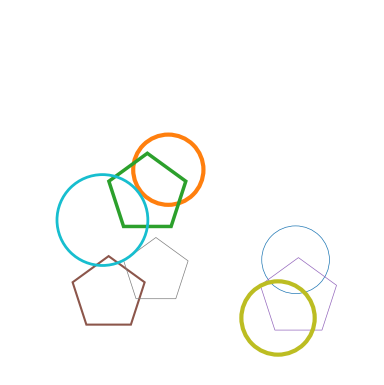[{"shape": "circle", "thickness": 0.5, "radius": 0.44, "center": [0.768, 0.325]}, {"shape": "circle", "thickness": 3, "radius": 0.46, "center": [0.437, 0.559]}, {"shape": "pentagon", "thickness": 2.5, "radius": 0.53, "center": [0.383, 0.497]}, {"shape": "pentagon", "thickness": 0.5, "radius": 0.52, "center": [0.775, 0.227]}, {"shape": "pentagon", "thickness": 1.5, "radius": 0.49, "center": [0.282, 0.236]}, {"shape": "pentagon", "thickness": 0.5, "radius": 0.44, "center": [0.405, 0.295]}, {"shape": "circle", "thickness": 3, "radius": 0.48, "center": [0.722, 0.174]}, {"shape": "circle", "thickness": 2, "radius": 0.59, "center": [0.266, 0.428]}]